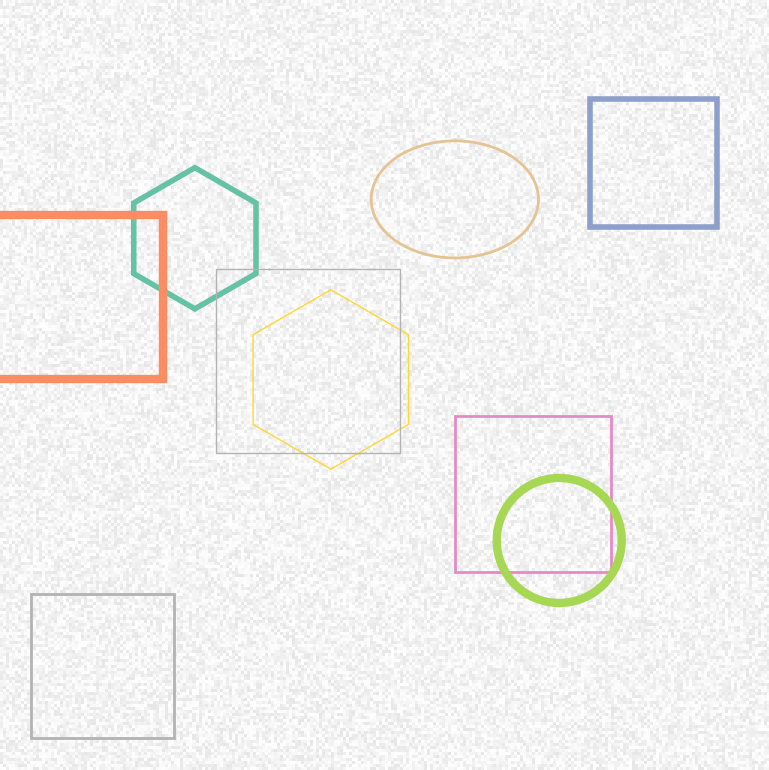[{"shape": "hexagon", "thickness": 2, "radius": 0.46, "center": [0.253, 0.691]}, {"shape": "square", "thickness": 3, "radius": 0.53, "center": [0.105, 0.614]}, {"shape": "square", "thickness": 2, "radius": 0.42, "center": [0.849, 0.788]}, {"shape": "square", "thickness": 1, "radius": 0.51, "center": [0.692, 0.359]}, {"shape": "circle", "thickness": 3, "radius": 0.41, "center": [0.726, 0.298]}, {"shape": "hexagon", "thickness": 0.5, "radius": 0.58, "center": [0.43, 0.507]}, {"shape": "oval", "thickness": 1, "radius": 0.54, "center": [0.591, 0.741]}, {"shape": "square", "thickness": 0.5, "radius": 0.6, "center": [0.4, 0.531]}, {"shape": "square", "thickness": 1, "radius": 0.47, "center": [0.133, 0.135]}]